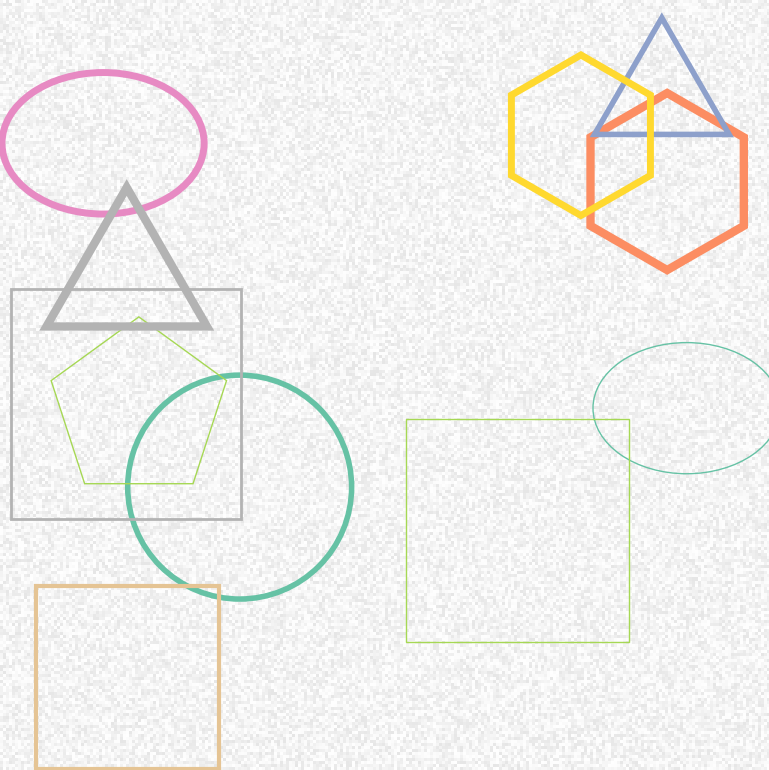[{"shape": "oval", "thickness": 0.5, "radius": 0.61, "center": [0.892, 0.47]}, {"shape": "circle", "thickness": 2, "radius": 0.73, "center": [0.311, 0.367]}, {"shape": "hexagon", "thickness": 3, "radius": 0.57, "center": [0.866, 0.764]}, {"shape": "triangle", "thickness": 2, "radius": 0.5, "center": [0.859, 0.876]}, {"shape": "oval", "thickness": 2.5, "radius": 0.66, "center": [0.134, 0.814]}, {"shape": "pentagon", "thickness": 0.5, "radius": 0.6, "center": [0.18, 0.469]}, {"shape": "square", "thickness": 0.5, "radius": 0.73, "center": [0.672, 0.311]}, {"shape": "hexagon", "thickness": 2.5, "radius": 0.52, "center": [0.754, 0.824]}, {"shape": "square", "thickness": 1.5, "radius": 0.6, "center": [0.166, 0.12]}, {"shape": "square", "thickness": 1, "radius": 0.75, "center": [0.164, 0.476]}, {"shape": "triangle", "thickness": 3, "radius": 0.6, "center": [0.165, 0.636]}]